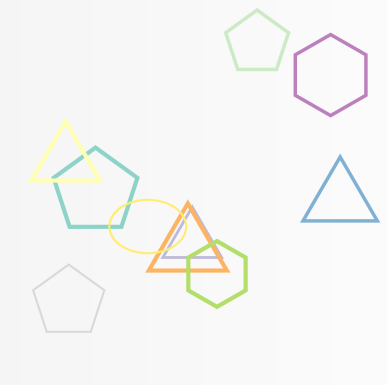[{"shape": "pentagon", "thickness": 3, "radius": 0.57, "center": [0.246, 0.503]}, {"shape": "triangle", "thickness": 3, "radius": 0.51, "center": [0.169, 0.582]}, {"shape": "triangle", "thickness": 2, "radius": 0.44, "center": [0.496, 0.375]}, {"shape": "triangle", "thickness": 2.5, "radius": 0.55, "center": [0.878, 0.482]}, {"shape": "triangle", "thickness": 3, "radius": 0.58, "center": [0.485, 0.355]}, {"shape": "hexagon", "thickness": 3, "radius": 0.43, "center": [0.56, 0.288]}, {"shape": "pentagon", "thickness": 1.5, "radius": 0.48, "center": [0.177, 0.216]}, {"shape": "hexagon", "thickness": 2.5, "radius": 0.53, "center": [0.853, 0.805]}, {"shape": "pentagon", "thickness": 2.5, "radius": 0.43, "center": [0.664, 0.889]}, {"shape": "oval", "thickness": 1.5, "radius": 0.5, "center": [0.381, 0.412]}]